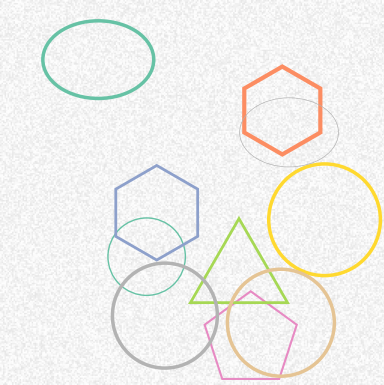[{"shape": "oval", "thickness": 2.5, "radius": 0.72, "center": [0.255, 0.845]}, {"shape": "circle", "thickness": 1, "radius": 0.5, "center": [0.381, 0.333]}, {"shape": "hexagon", "thickness": 3, "radius": 0.57, "center": [0.733, 0.713]}, {"shape": "hexagon", "thickness": 2, "radius": 0.61, "center": [0.407, 0.447]}, {"shape": "pentagon", "thickness": 1.5, "radius": 0.63, "center": [0.651, 0.118]}, {"shape": "triangle", "thickness": 2, "radius": 0.73, "center": [0.621, 0.287]}, {"shape": "circle", "thickness": 2.5, "radius": 0.73, "center": [0.843, 0.429]}, {"shape": "circle", "thickness": 2.5, "radius": 0.69, "center": [0.73, 0.162]}, {"shape": "circle", "thickness": 2.5, "radius": 0.68, "center": [0.428, 0.18]}, {"shape": "oval", "thickness": 0.5, "radius": 0.64, "center": [0.751, 0.656]}]